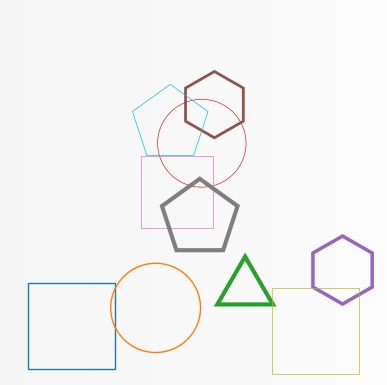[{"shape": "square", "thickness": 1, "radius": 0.56, "center": [0.184, 0.153]}, {"shape": "circle", "thickness": 1, "radius": 0.58, "center": [0.402, 0.2]}, {"shape": "triangle", "thickness": 3, "radius": 0.41, "center": [0.633, 0.251]}, {"shape": "circle", "thickness": 0.5, "radius": 0.57, "center": [0.521, 0.628]}, {"shape": "hexagon", "thickness": 2.5, "radius": 0.44, "center": [0.884, 0.299]}, {"shape": "hexagon", "thickness": 2, "radius": 0.43, "center": [0.553, 0.728]}, {"shape": "square", "thickness": 0.5, "radius": 0.47, "center": [0.456, 0.501]}, {"shape": "pentagon", "thickness": 3, "radius": 0.51, "center": [0.516, 0.433]}, {"shape": "square", "thickness": 0.5, "radius": 0.56, "center": [0.815, 0.14]}, {"shape": "pentagon", "thickness": 0.5, "radius": 0.51, "center": [0.439, 0.679]}]